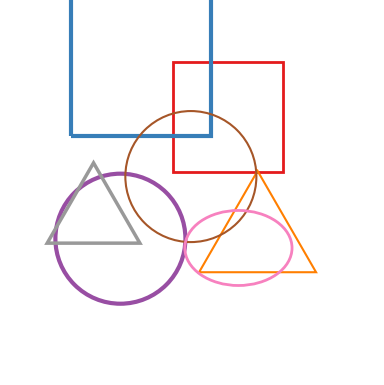[{"shape": "square", "thickness": 2, "radius": 0.72, "center": [0.592, 0.696]}, {"shape": "square", "thickness": 3, "radius": 0.91, "center": [0.366, 0.827]}, {"shape": "circle", "thickness": 3, "radius": 0.84, "center": [0.313, 0.38]}, {"shape": "triangle", "thickness": 1.5, "radius": 0.88, "center": [0.669, 0.381]}, {"shape": "circle", "thickness": 1.5, "radius": 0.85, "center": [0.496, 0.541]}, {"shape": "oval", "thickness": 2, "radius": 0.7, "center": [0.619, 0.356]}, {"shape": "triangle", "thickness": 2.5, "radius": 0.7, "center": [0.243, 0.438]}]